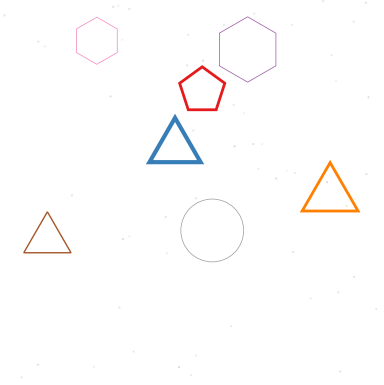[{"shape": "pentagon", "thickness": 2, "radius": 0.31, "center": [0.525, 0.765]}, {"shape": "triangle", "thickness": 3, "radius": 0.38, "center": [0.455, 0.617]}, {"shape": "hexagon", "thickness": 0.5, "radius": 0.42, "center": [0.643, 0.871]}, {"shape": "triangle", "thickness": 2, "radius": 0.42, "center": [0.857, 0.494]}, {"shape": "triangle", "thickness": 1, "radius": 0.35, "center": [0.123, 0.379]}, {"shape": "hexagon", "thickness": 0.5, "radius": 0.31, "center": [0.251, 0.894]}, {"shape": "circle", "thickness": 0.5, "radius": 0.41, "center": [0.551, 0.401]}]